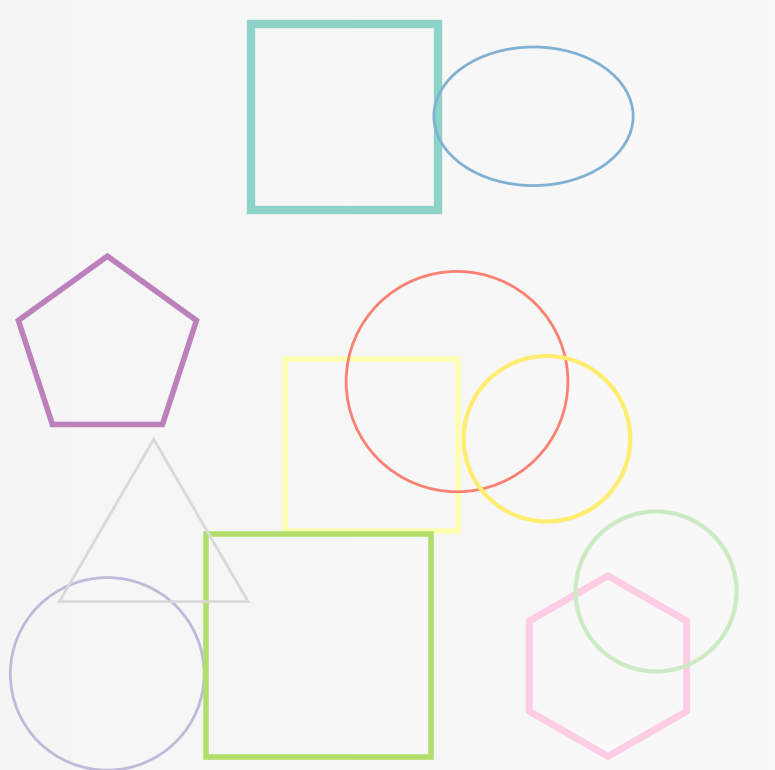[{"shape": "square", "thickness": 3, "radius": 0.6, "center": [0.444, 0.848]}, {"shape": "square", "thickness": 2, "radius": 0.56, "center": [0.48, 0.422]}, {"shape": "circle", "thickness": 1, "radius": 0.63, "center": [0.138, 0.125]}, {"shape": "circle", "thickness": 1, "radius": 0.72, "center": [0.59, 0.504]}, {"shape": "oval", "thickness": 1, "radius": 0.64, "center": [0.688, 0.849]}, {"shape": "square", "thickness": 2, "radius": 0.73, "center": [0.411, 0.161]}, {"shape": "hexagon", "thickness": 2.5, "radius": 0.59, "center": [0.784, 0.135]}, {"shape": "triangle", "thickness": 1, "radius": 0.7, "center": [0.198, 0.289]}, {"shape": "pentagon", "thickness": 2, "radius": 0.6, "center": [0.139, 0.547]}, {"shape": "circle", "thickness": 1.5, "radius": 0.52, "center": [0.847, 0.232]}, {"shape": "circle", "thickness": 1.5, "radius": 0.54, "center": [0.706, 0.43]}]